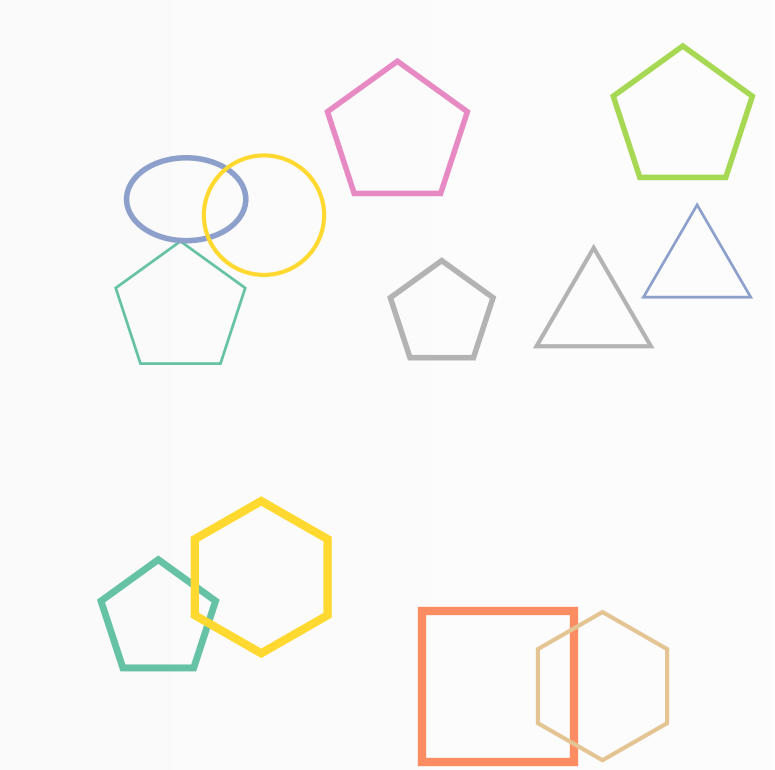[{"shape": "pentagon", "thickness": 1, "radius": 0.44, "center": [0.233, 0.599]}, {"shape": "pentagon", "thickness": 2.5, "radius": 0.39, "center": [0.204, 0.195]}, {"shape": "square", "thickness": 3, "radius": 0.49, "center": [0.643, 0.108]}, {"shape": "triangle", "thickness": 1, "radius": 0.4, "center": [0.899, 0.654]}, {"shape": "oval", "thickness": 2, "radius": 0.38, "center": [0.24, 0.741]}, {"shape": "pentagon", "thickness": 2, "radius": 0.47, "center": [0.513, 0.826]}, {"shape": "pentagon", "thickness": 2, "radius": 0.47, "center": [0.881, 0.846]}, {"shape": "hexagon", "thickness": 3, "radius": 0.49, "center": [0.337, 0.25]}, {"shape": "circle", "thickness": 1.5, "radius": 0.39, "center": [0.341, 0.721]}, {"shape": "hexagon", "thickness": 1.5, "radius": 0.48, "center": [0.777, 0.109]}, {"shape": "pentagon", "thickness": 2, "radius": 0.35, "center": [0.57, 0.592]}, {"shape": "triangle", "thickness": 1.5, "radius": 0.43, "center": [0.766, 0.593]}]